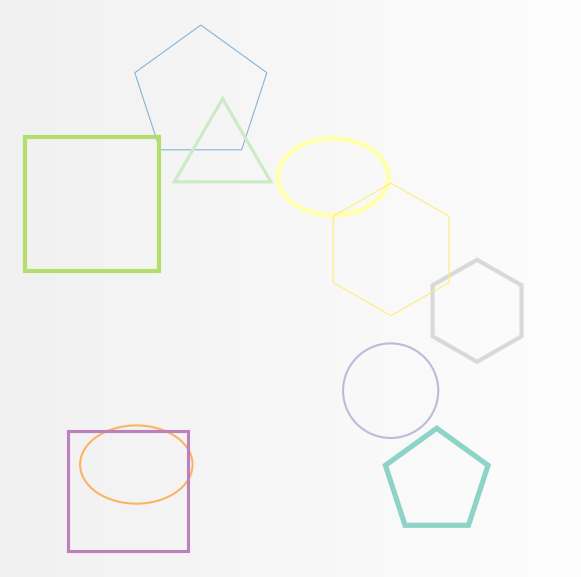[{"shape": "pentagon", "thickness": 2.5, "radius": 0.46, "center": [0.751, 0.165]}, {"shape": "oval", "thickness": 2.5, "radius": 0.47, "center": [0.573, 0.693]}, {"shape": "circle", "thickness": 1, "radius": 0.41, "center": [0.672, 0.323]}, {"shape": "pentagon", "thickness": 0.5, "radius": 0.6, "center": [0.346, 0.836]}, {"shape": "oval", "thickness": 1, "radius": 0.48, "center": [0.235, 0.195]}, {"shape": "square", "thickness": 2, "radius": 0.58, "center": [0.158, 0.646]}, {"shape": "hexagon", "thickness": 2, "radius": 0.44, "center": [0.821, 0.461]}, {"shape": "square", "thickness": 1.5, "radius": 0.52, "center": [0.22, 0.149]}, {"shape": "triangle", "thickness": 1.5, "radius": 0.48, "center": [0.383, 0.732]}, {"shape": "hexagon", "thickness": 0.5, "radius": 0.57, "center": [0.673, 0.567]}]